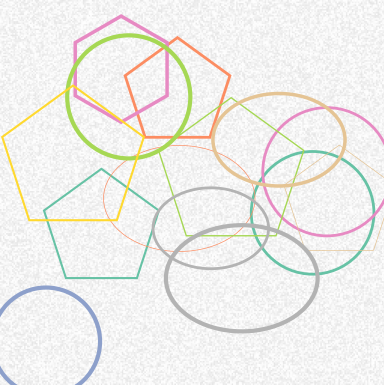[{"shape": "pentagon", "thickness": 1.5, "radius": 0.78, "center": [0.263, 0.405]}, {"shape": "circle", "thickness": 2, "radius": 0.8, "center": [0.812, 0.447]}, {"shape": "pentagon", "thickness": 2, "radius": 0.72, "center": [0.461, 0.759]}, {"shape": "oval", "thickness": 0.5, "radius": 0.98, "center": [0.466, 0.484]}, {"shape": "circle", "thickness": 3, "radius": 0.7, "center": [0.12, 0.113]}, {"shape": "hexagon", "thickness": 2.5, "radius": 0.69, "center": [0.315, 0.82]}, {"shape": "circle", "thickness": 2, "radius": 0.83, "center": [0.849, 0.554]}, {"shape": "pentagon", "thickness": 1, "radius": 0.99, "center": [0.6, 0.548]}, {"shape": "circle", "thickness": 3, "radius": 0.8, "center": [0.334, 0.748]}, {"shape": "pentagon", "thickness": 1.5, "radius": 0.97, "center": [0.19, 0.584]}, {"shape": "oval", "thickness": 2.5, "radius": 0.86, "center": [0.725, 0.637]}, {"shape": "pentagon", "thickness": 0.5, "radius": 0.76, "center": [0.881, 0.472]}, {"shape": "oval", "thickness": 3, "radius": 0.99, "center": [0.628, 0.277]}, {"shape": "oval", "thickness": 2, "radius": 0.75, "center": [0.548, 0.407]}]